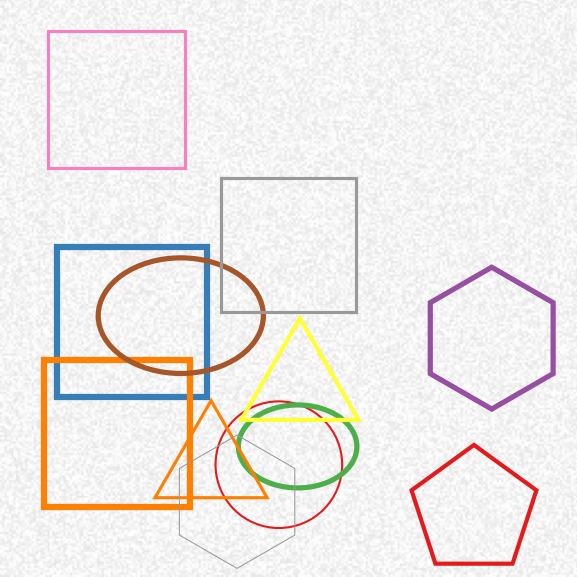[{"shape": "pentagon", "thickness": 2, "radius": 0.57, "center": [0.821, 0.115]}, {"shape": "circle", "thickness": 1, "radius": 0.55, "center": [0.483, 0.194]}, {"shape": "square", "thickness": 3, "radius": 0.65, "center": [0.229, 0.442]}, {"shape": "oval", "thickness": 2.5, "radius": 0.51, "center": [0.515, 0.226]}, {"shape": "hexagon", "thickness": 2.5, "radius": 0.61, "center": [0.851, 0.414]}, {"shape": "square", "thickness": 3, "radius": 0.64, "center": [0.203, 0.249]}, {"shape": "triangle", "thickness": 1.5, "radius": 0.56, "center": [0.366, 0.193]}, {"shape": "triangle", "thickness": 2, "radius": 0.59, "center": [0.519, 0.331]}, {"shape": "oval", "thickness": 2.5, "radius": 0.71, "center": [0.313, 0.453]}, {"shape": "square", "thickness": 1.5, "radius": 0.59, "center": [0.202, 0.826]}, {"shape": "hexagon", "thickness": 0.5, "radius": 0.58, "center": [0.411, 0.13]}, {"shape": "square", "thickness": 1.5, "radius": 0.58, "center": [0.5, 0.575]}]